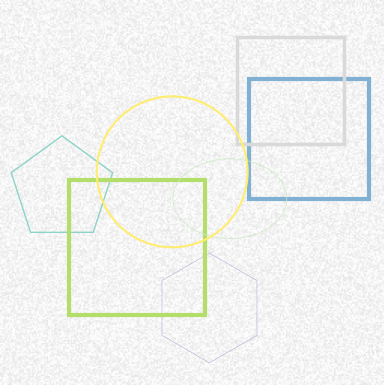[{"shape": "pentagon", "thickness": 1, "radius": 0.69, "center": [0.161, 0.509]}, {"shape": "hexagon", "thickness": 0.5, "radius": 0.71, "center": [0.544, 0.2]}, {"shape": "square", "thickness": 3, "radius": 0.78, "center": [0.802, 0.639]}, {"shape": "square", "thickness": 3, "radius": 0.88, "center": [0.355, 0.357]}, {"shape": "square", "thickness": 2.5, "radius": 0.69, "center": [0.754, 0.765]}, {"shape": "oval", "thickness": 0.5, "radius": 0.74, "center": [0.597, 0.484]}, {"shape": "circle", "thickness": 1.5, "radius": 0.98, "center": [0.447, 0.554]}]